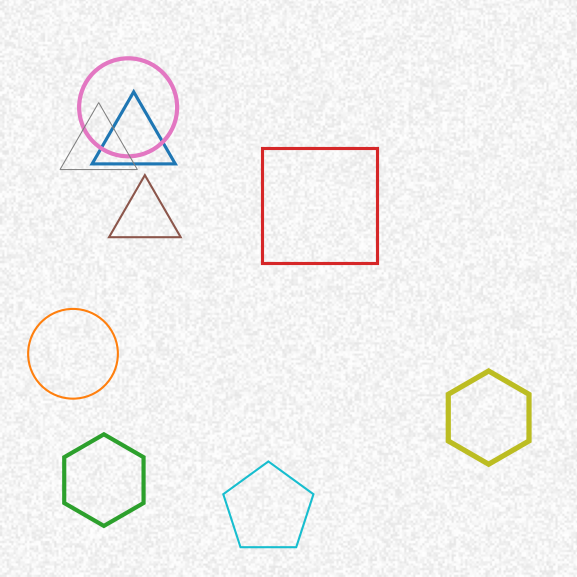[{"shape": "triangle", "thickness": 1.5, "radius": 0.42, "center": [0.232, 0.757]}, {"shape": "circle", "thickness": 1, "radius": 0.39, "center": [0.126, 0.387]}, {"shape": "hexagon", "thickness": 2, "radius": 0.4, "center": [0.18, 0.168]}, {"shape": "square", "thickness": 1.5, "radius": 0.5, "center": [0.554, 0.644]}, {"shape": "triangle", "thickness": 1, "radius": 0.36, "center": [0.251, 0.624]}, {"shape": "circle", "thickness": 2, "radius": 0.42, "center": [0.222, 0.813]}, {"shape": "triangle", "thickness": 0.5, "radius": 0.39, "center": [0.171, 0.744]}, {"shape": "hexagon", "thickness": 2.5, "radius": 0.4, "center": [0.846, 0.276]}, {"shape": "pentagon", "thickness": 1, "radius": 0.41, "center": [0.465, 0.118]}]